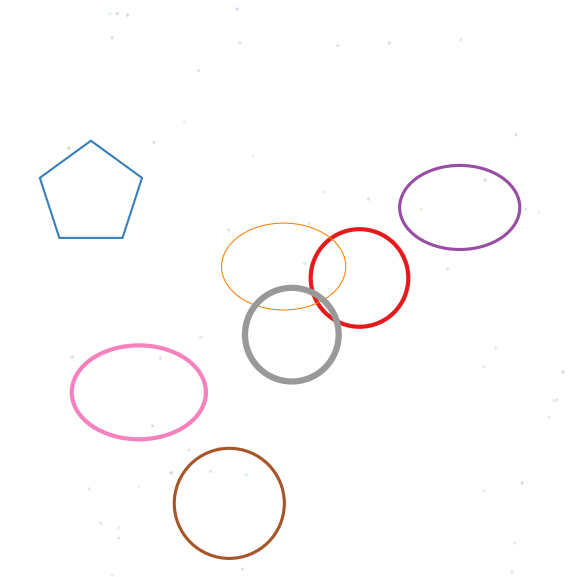[{"shape": "circle", "thickness": 2, "radius": 0.42, "center": [0.622, 0.518]}, {"shape": "pentagon", "thickness": 1, "radius": 0.47, "center": [0.157, 0.662]}, {"shape": "oval", "thickness": 1.5, "radius": 0.52, "center": [0.796, 0.64]}, {"shape": "oval", "thickness": 0.5, "radius": 0.54, "center": [0.491, 0.538]}, {"shape": "circle", "thickness": 1.5, "radius": 0.48, "center": [0.397, 0.128]}, {"shape": "oval", "thickness": 2, "radius": 0.58, "center": [0.24, 0.32]}, {"shape": "circle", "thickness": 3, "radius": 0.41, "center": [0.505, 0.42]}]